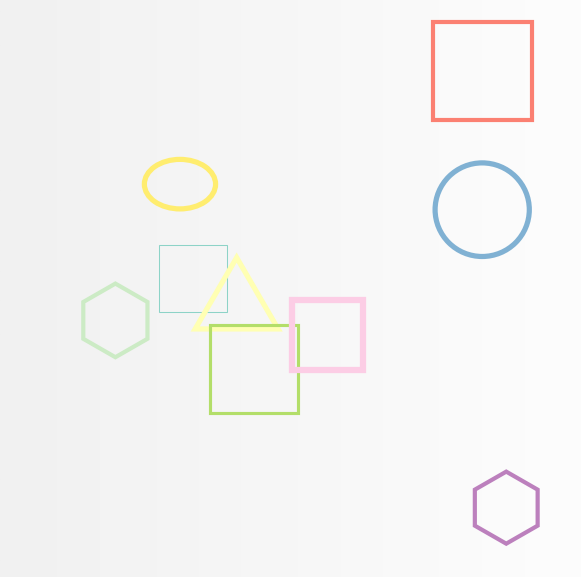[{"shape": "square", "thickness": 0.5, "radius": 0.29, "center": [0.332, 0.517]}, {"shape": "triangle", "thickness": 2.5, "radius": 0.41, "center": [0.407, 0.471]}, {"shape": "square", "thickness": 2, "radius": 0.43, "center": [0.829, 0.877]}, {"shape": "circle", "thickness": 2.5, "radius": 0.41, "center": [0.83, 0.636]}, {"shape": "square", "thickness": 1.5, "radius": 0.38, "center": [0.437, 0.36]}, {"shape": "square", "thickness": 3, "radius": 0.3, "center": [0.563, 0.419]}, {"shape": "hexagon", "thickness": 2, "radius": 0.31, "center": [0.871, 0.12]}, {"shape": "hexagon", "thickness": 2, "radius": 0.32, "center": [0.199, 0.444]}, {"shape": "oval", "thickness": 2.5, "radius": 0.31, "center": [0.31, 0.68]}]